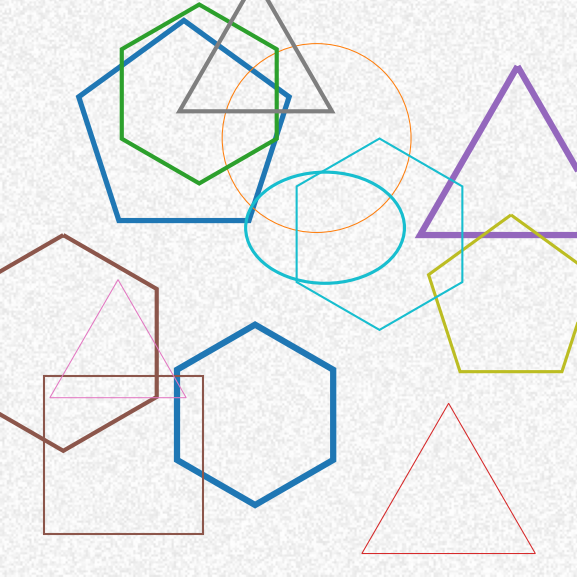[{"shape": "pentagon", "thickness": 2.5, "radius": 0.96, "center": [0.318, 0.772]}, {"shape": "hexagon", "thickness": 3, "radius": 0.78, "center": [0.442, 0.281]}, {"shape": "circle", "thickness": 0.5, "radius": 0.82, "center": [0.548, 0.76]}, {"shape": "hexagon", "thickness": 2, "radius": 0.77, "center": [0.345, 0.836]}, {"shape": "triangle", "thickness": 0.5, "radius": 0.87, "center": [0.777, 0.127]}, {"shape": "triangle", "thickness": 3, "radius": 0.97, "center": [0.896, 0.69]}, {"shape": "hexagon", "thickness": 2, "radius": 0.93, "center": [0.11, 0.405]}, {"shape": "square", "thickness": 1, "radius": 0.69, "center": [0.214, 0.212]}, {"shape": "triangle", "thickness": 0.5, "radius": 0.68, "center": [0.204, 0.379]}, {"shape": "triangle", "thickness": 2, "radius": 0.76, "center": [0.443, 0.883]}, {"shape": "pentagon", "thickness": 1.5, "radius": 0.75, "center": [0.885, 0.477]}, {"shape": "oval", "thickness": 1.5, "radius": 0.69, "center": [0.563, 0.605]}, {"shape": "hexagon", "thickness": 1, "radius": 0.83, "center": [0.657, 0.594]}]